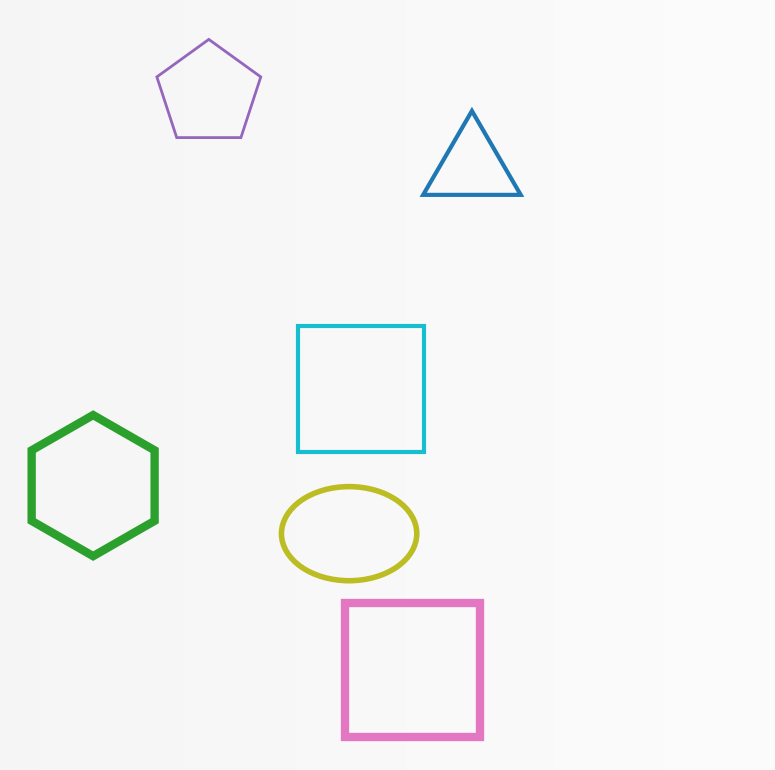[{"shape": "triangle", "thickness": 1.5, "radius": 0.36, "center": [0.609, 0.783]}, {"shape": "hexagon", "thickness": 3, "radius": 0.46, "center": [0.12, 0.369]}, {"shape": "pentagon", "thickness": 1, "radius": 0.35, "center": [0.269, 0.878]}, {"shape": "square", "thickness": 3, "radius": 0.44, "center": [0.532, 0.13]}, {"shape": "oval", "thickness": 2, "radius": 0.44, "center": [0.45, 0.307]}, {"shape": "square", "thickness": 1.5, "radius": 0.41, "center": [0.466, 0.495]}]